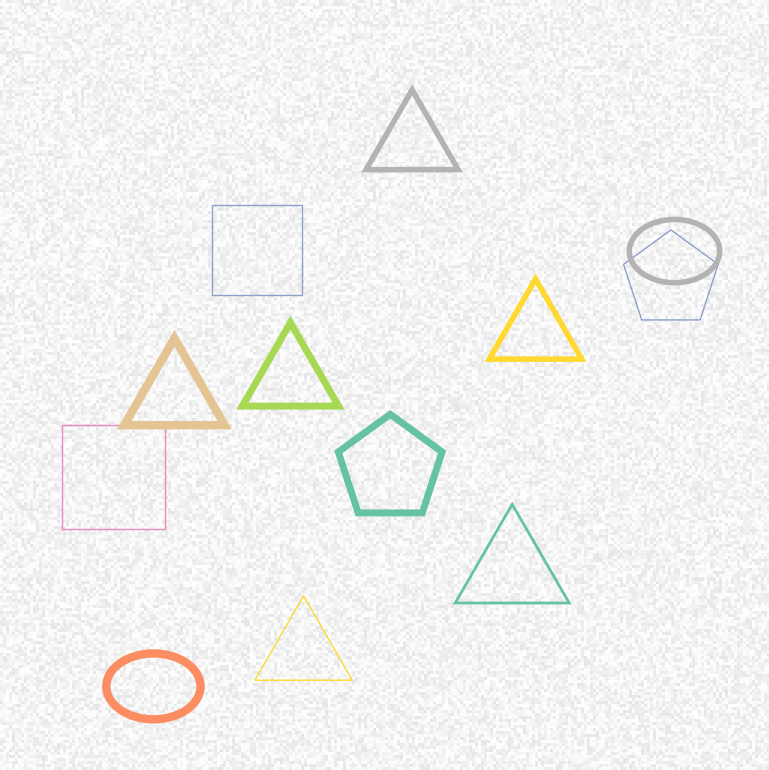[{"shape": "triangle", "thickness": 1, "radius": 0.43, "center": [0.665, 0.26]}, {"shape": "pentagon", "thickness": 2.5, "radius": 0.35, "center": [0.507, 0.391]}, {"shape": "oval", "thickness": 3, "radius": 0.31, "center": [0.199, 0.109]}, {"shape": "pentagon", "thickness": 0.5, "radius": 0.32, "center": [0.871, 0.637]}, {"shape": "square", "thickness": 0.5, "radius": 0.29, "center": [0.333, 0.675]}, {"shape": "square", "thickness": 0.5, "radius": 0.34, "center": [0.147, 0.38]}, {"shape": "triangle", "thickness": 2.5, "radius": 0.36, "center": [0.377, 0.509]}, {"shape": "triangle", "thickness": 2, "radius": 0.35, "center": [0.695, 0.568]}, {"shape": "triangle", "thickness": 0.5, "radius": 0.37, "center": [0.394, 0.153]}, {"shape": "triangle", "thickness": 3, "radius": 0.38, "center": [0.227, 0.485]}, {"shape": "oval", "thickness": 2, "radius": 0.29, "center": [0.876, 0.674]}, {"shape": "triangle", "thickness": 2, "radius": 0.35, "center": [0.535, 0.814]}]